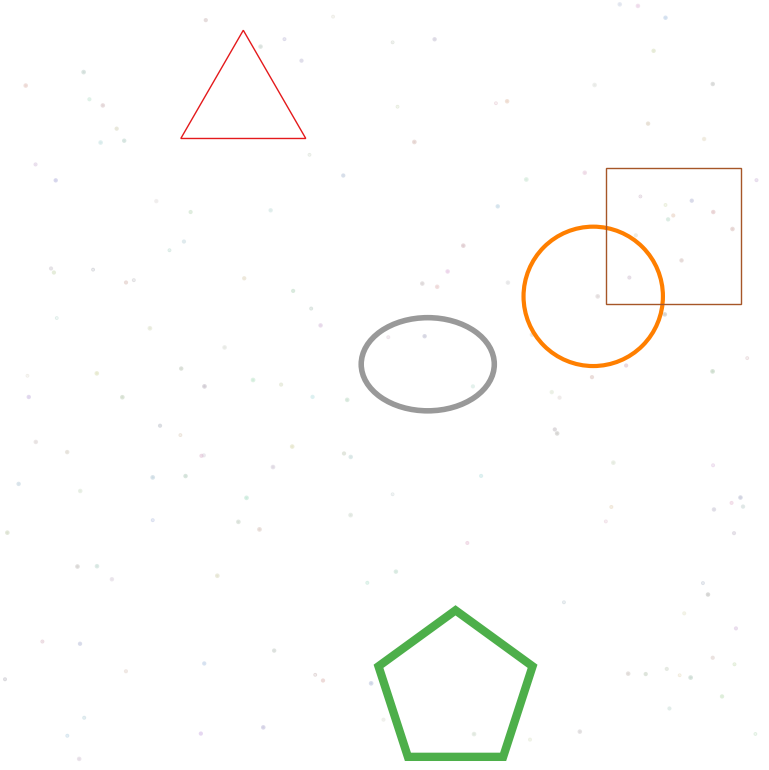[{"shape": "triangle", "thickness": 0.5, "radius": 0.47, "center": [0.316, 0.867]}, {"shape": "pentagon", "thickness": 3, "radius": 0.53, "center": [0.592, 0.102]}, {"shape": "circle", "thickness": 1.5, "radius": 0.45, "center": [0.77, 0.615]}, {"shape": "square", "thickness": 0.5, "radius": 0.44, "center": [0.875, 0.693]}, {"shape": "oval", "thickness": 2, "radius": 0.43, "center": [0.556, 0.527]}]